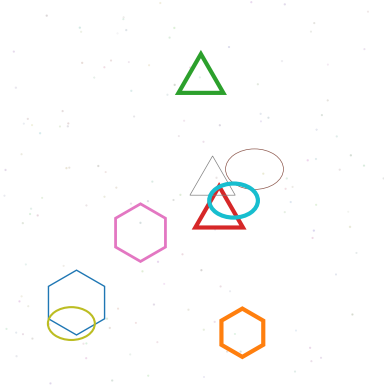[{"shape": "hexagon", "thickness": 1, "radius": 0.42, "center": [0.199, 0.214]}, {"shape": "hexagon", "thickness": 3, "radius": 0.31, "center": [0.629, 0.136]}, {"shape": "triangle", "thickness": 3, "radius": 0.34, "center": [0.522, 0.792]}, {"shape": "triangle", "thickness": 3, "radius": 0.36, "center": [0.569, 0.445]}, {"shape": "oval", "thickness": 0.5, "radius": 0.38, "center": [0.661, 0.561]}, {"shape": "hexagon", "thickness": 2, "radius": 0.37, "center": [0.365, 0.396]}, {"shape": "triangle", "thickness": 0.5, "radius": 0.34, "center": [0.552, 0.527]}, {"shape": "oval", "thickness": 1.5, "radius": 0.3, "center": [0.185, 0.16]}, {"shape": "oval", "thickness": 3, "radius": 0.32, "center": [0.607, 0.479]}]